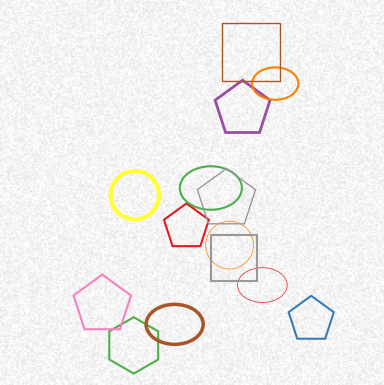[{"shape": "oval", "thickness": 0.5, "radius": 0.32, "center": [0.682, 0.26]}, {"shape": "pentagon", "thickness": 1.5, "radius": 0.31, "center": [0.484, 0.41]}, {"shape": "pentagon", "thickness": 1.5, "radius": 0.31, "center": [0.808, 0.17]}, {"shape": "oval", "thickness": 1.5, "radius": 0.4, "center": [0.548, 0.512]}, {"shape": "hexagon", "thickness": 1.5, "radius": 0.37, "center": [0.347, 0.103]}, {"shape": "pentagon", "thickness": 2, "radius": 0.38, "center": [0.63, 0.717]}, {"shape": "oval", "thickness": 1.5, "radius": 0.3, "center": [0.715, 0.783]}, {"shape": "circle", "thickness": 0.5, "radius": 0.31, "center": [0.596, 0.363]}, {"shape": "circle", "thickness": 3, "radius": 0.31, "center": [0.35, 0.493]}, {"shape": "square", "thickness": 1, "radius": 0.37, "center": [0.652, 0.865]}, {"shape": "oval", "thickness": 2.5, "radius": 0.37, "center": [0.454, 0.158]}, {"shape": "pentagon", "thickness": 1.5, "radius": 0.39, "center": [0.266, 0.208]}, {"shape": "square", "thickness": 1.5, "radius": 0.3, "center": [0.608, 0.329]}, {"shape": "pentagon", "thickness": 1, "radius": 0.4, "center": [0.588, 0.483]}]